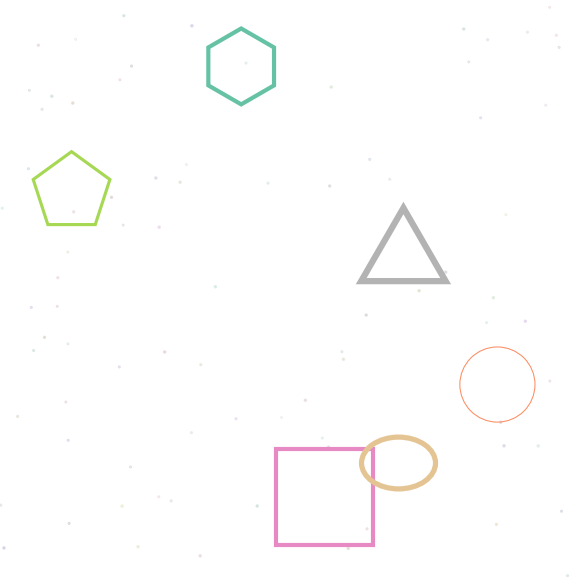[{"shape": "hexagon", "thickness": 2, "radius": 0.33, "center": [0.418, 0.884]}, {"shape": "circle", "thickness": 0.5, "radius": 0.33, "center": [0.861, 0.333]}, {"shape": "square", "thickness": 2, "radius": 0.42, "center": [0.562, 0.138]}, {"shape": "pentagon", "thickness": 1.5, "radius": 0.35, "center": [0.124, 0.667]}, {"shape": "oval", "thickness": 2.5, "radius": 0.32, "center": [0.69, 0.197]}, {"shape": "triangle", "thickness": 3, "radius": 0.42, "center": [0.699, 0.555]}]